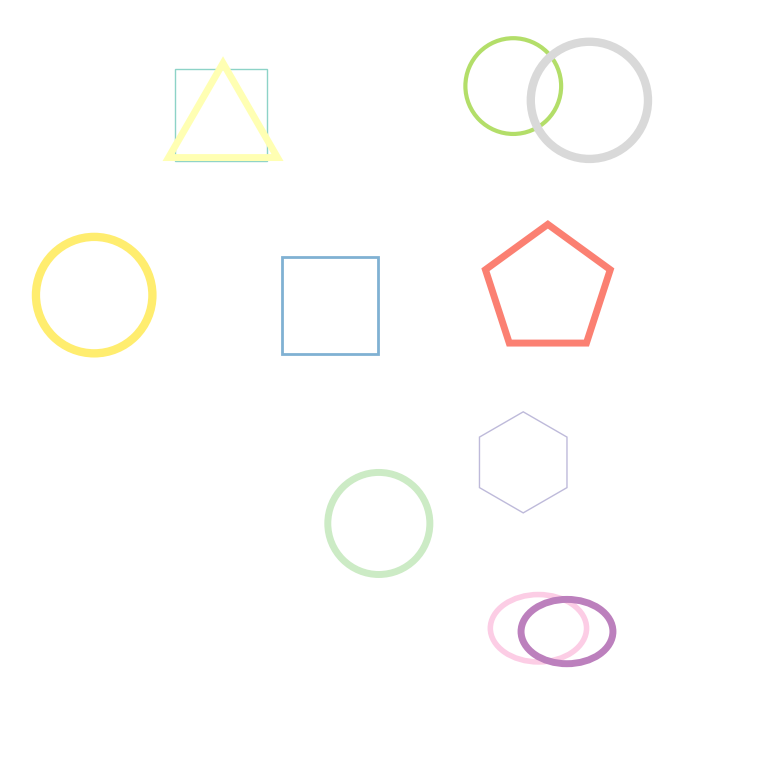[{"shape": "square", "thickness": 0.5, "radius": 0.3, "center": [0.288, 0.85]}, {"shape": "triangle", "thickness": 2.5, "radius": 0.41, "center": [0.29, 0.836]}, {"shape": "hexagon", "thickness": 0.5, "radius": 0.33, "center": [0.68, 0.4]}, {"shape": "pentagon", "thickness": 2.5, "radius": 0.43, "center": [0.711, 0.623]}, {"shape": "square", "thickness": 1, "radius": 0.31, "center": [0.428, 0.603]}, {"shape": "circle", "thickness": 1.5, "radius": 0.31, "center": [0.667, 0.888]}, {"shape": "oval", "thickness": 2, "radius": 0.31, "center": [0.699, 0.184]}, {"shape": "circle", "thickness": 3, "radius": 0.38, "center": [0.765, 0.87]}, {"shape": "oval", "thickness": 2.5, "radius": 0.3, "center": [0.736, 0.18]}, {"shape": "circle", "thickness": 2.5, "radius": 0.33, "center": [0.492, 0.32]}, {"shape": "circle", "thickness": 3, "radius": 0.38, "center": [0.122, 0.617]}]